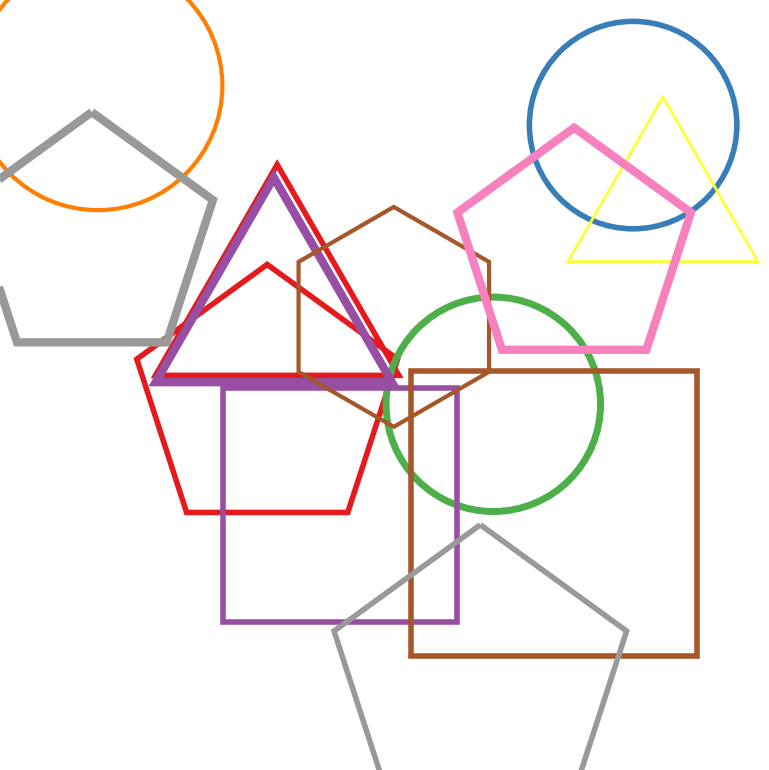[{"shape": "pentagon", "thickness": 2, "radius": 0.89, "center": [0.347, 0.479]}, {"shape": "triangle", "thickness": 2, "radius": 0.91, "center": [0.36, 0.604]}, {"shape": "circle", "thickness": 2, "radius": 0.67, "center": [0.822, 0.838]}, {"shape": "circle", "thickness": 2.5, "radius": 0.7, "center": [0.641, 0.475]}, {"shape": "triangle", "thickness": 3, "radius": 0.89, "center": [0.356, 0.592]}, {"shape": "square", "thickness": 2, "radius": 0.76, "center": [0.442, 0.344]}, {"shape": "circle", "thickness": 1.5, "radius": 0.81, "center": [0.127, 0.889]}, {"shape": "triangle", "thickness": 1, "radius": 0.71, "center": [0.861, 0.731]}, {"shape": "square", "thickness": 2, "radius": 0.93, "center": [0.719, 0.333]}, {"shape": "hexagon", "thickness": 1.5, "radius": 0.71, "center": [0.511, 0.588]}, {"shape": "pentagon", "thickness": 3, "radius": 0.8, "center": [0.746, 0.675]}, {"shape": "pentagon", "thickness": 2, "radius": 1.0, "center": [0.624, 0.119]}, {"shape": "pentagon", "thickness": 3, "radius": 0.83, "center": [0.119, 0.689]}]